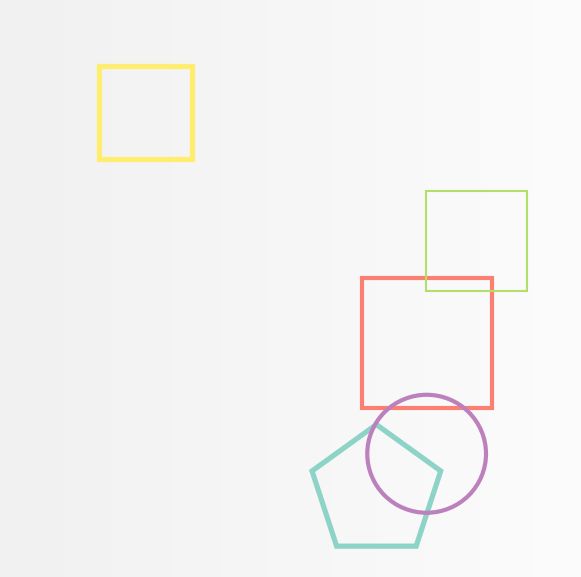[{"shape": "pentagon", "thickness": 2.5, "radius": 0.58, "center": [0.648, 0.148]}, {"shape": "square", "thickness": 2, "radius": 0.56, "center": [0.735, 0.405]}, {"shape": "square", "thickness": 1, "radius": 0.43, "center": [0.82, 0.582]}, {"shape": "circle", "thickness": 2, "radius": 0.51, "center": [0.734, 0.213]}, {"shape": "square", "thickness": 2.5, "radius": 0.4, "center": [0.251, 0.804]}]